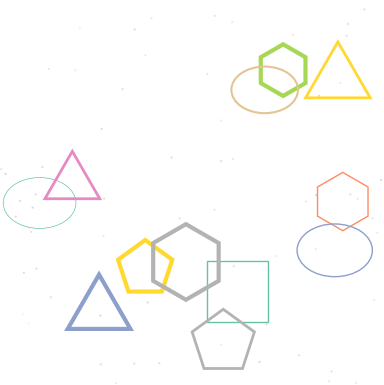[{"shape": "oval", "thickness": 0.5, "radius": 0.47, "center": [0.103, 0.473]}, {"shape": "square", "thickness": 1, "radius": 0.4, "center": [0.616, 0.242]}, {"shape": "hexagon", "thickness": 1, "radius": 0.38, "center": [0.89, 0.476]}, {"shape": "oval", "thickness": 1, "radius": 0.49, "center": [0.869, 0.35]}, {"shape": "triangle", "thickness": 3, "radius": 0.47, "center": [0.257, 0.193]}, {"shape": "triangle", "thickness": 2, "radius": 0.41, "center": [0.188, 0.525]}, {"shape": "hexagon", "thickness": 3, "radius": 0.34, "center": [0.735, 0.818]}, {"shape": "pentagon", "thickness": 3, "radius": 0.37, "center": [0.377, 0.303]}, {"shape": "triangle", "thickness": 2, "radius": 0.48, "center": [0.878, 0.794]}, {"shape": "oval", "thickness": 1.5, "radius": 0.43, "center": [0.687, 0.767]}, {"shape": "pentagon", "thickness": 2, "radius": 0.43, "center": [0.58, 0.112]}, {"shape": "hexagon", "thickness": 3, "radius": 0.49, "center": [0.483, 0.32]}]